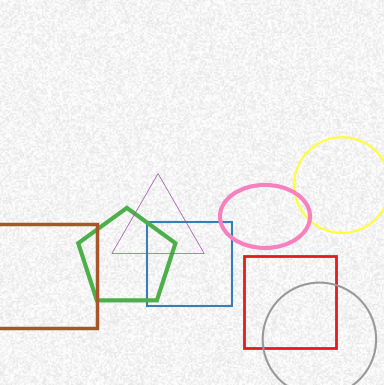[{"shape": "square", "thickness": 2, "radius": 0.6, "center": [0.753, 0.216]}, {"shape": "square", "thickness": 1.5, "radius": 0.55, "center": [0.492, 0.314]}, {"shape": "pentagon", "thickness": 3, "radius": 0.66, "center": [0.329, 0.327]}, {"shape": "triangle", "thickness": 0.5, "radius": 0.69, "center": [0.41, 0.411]}, {"shape": "circle", "thickness": 1.5, "radius": 0.62, "center": [0.888, 0.519]}, {"shape": "square", "thickness": 2.5, "radius": 0.68, "center": [0.116, 0.283]}, {"shape": "oval", "thickness": 3, "radius": 0.58, "center": [0.688, 0.438]}, {"shape": "circle", "thickness": 1.5, "radius": 0.74, "center": [0.83, 0.119]}]